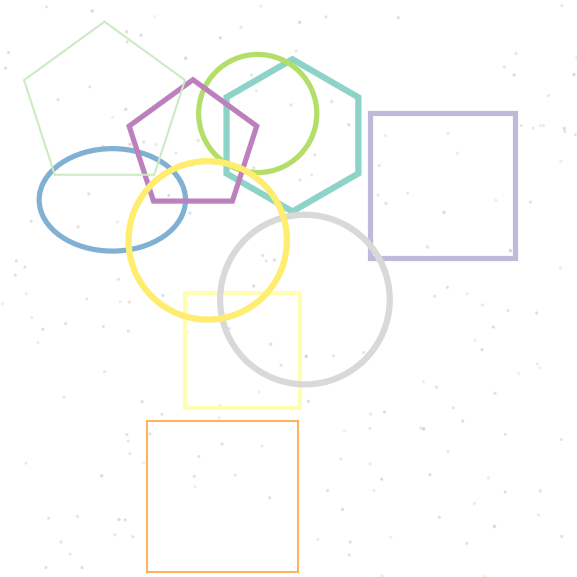[{"shape": "hexagon", "thickness": 3, "radius": 0.66, "center": [0.506, 0.765]}, {"shape": "square", "thickness": 2, "radius": 0.5, "center": [0.42, 0.392]}, {"shape": "square", "thickness": 2.5, "radius": 0.63, "center": [0.767, 0.678]}, {"shape": "oval", "thickness": 2.5, "radius": 0.63, "center": [0.195, 0.653]}, {"shape": "square", "thickness": 1, "radius": 0.66, "center": [0.385, 0.139]}, {"shape": "circle", "thickness": 2.5, "radius": 0.51, "center": [0.446, 0.803]}, {"shape": "circle", "thickness": 3, "radius": 0.73, "center": [0.528, 0.48]}, {"shape": "pentagon", "thickness": 2.5, "radius": 0.58, "center": [0.334, 0.745]}, {"shape": "pentagon", "thickness": 1, "radius": 0.73, "center": [0.181, 0.815]}, {"shape": "circle", "thickness": 3, "radius": 0.69, "center": [0.36, 0.583]}]